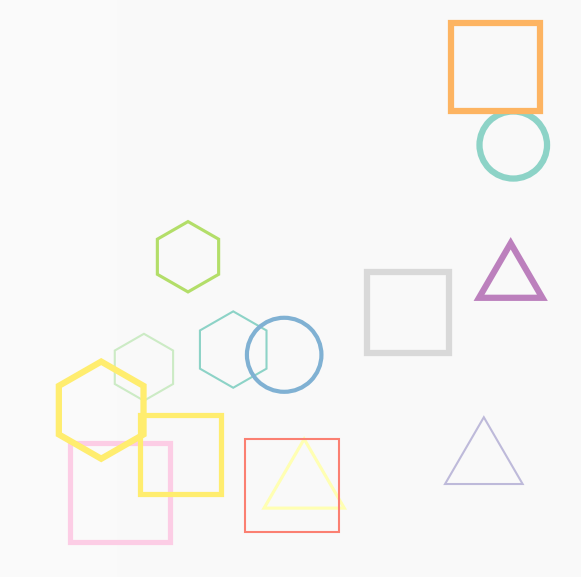[{"shape": "hexagon", "thickness": 1, "radius": 0.33, "center": [0.401, 0.394]}, {"shape": "circle", "thickness": 3, "radius": 0.29, "center": [0.883, 0.748]}, {"shape": "triangle", "thickness": 1.5, "radius": 0.4, "center": [0.523, 0.159]}, {"shape": "triangle", "thickness": 1, "radius": 0.39, "center": [0.832, 0.2]}, {"shape": "square", "thickness": 1, "radius": 0.41, "center": [0.502, 0.159]}, {"shape": "circle", "thickness": 2, "radius": 0.32, "center": [0.489, 0.385]}, {"shape": "square", "thickness": 3, "radius": 0.38, "center": [0.853, 0.883]}, {"shape": "hexagon", "thickness": 1.5, "radius": 0.3, "center": [0.323, 0.555]}, {"shape": "square", "thickness": 2.5, "radius": 0.43, "center": [0.206, 0.146]}, {"shape": "square", "thickness": 3, "radius": 0.35, "center": [0.702, 0.458]}, {"shape": "triangle", "thickness": 3, "radius": 0.31, "center": [0.879, 0.515]}, {"shape": "hexagon", "thickness": 1, "radius": 0.29, "center": [0.248, 0.363]}, {"shape": "hexagon", "thickness": 3, "radius": 0.42, "center": [0.174, 0.289]}, {"shape": "square", "thickness": 2.5, "radius": 0.34, "center": [0.311, 0.212]}]